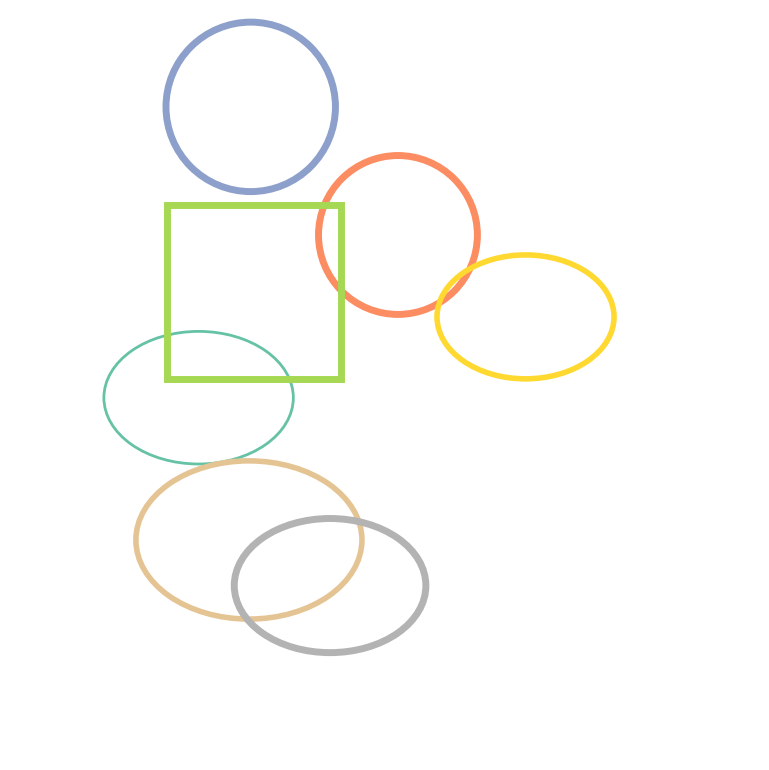[{"shape": "oval", "thickness": 1, "radius": 0.62, "center": [0.258, 0.484]}, {"shape": "circle", "thickness": 2.5, "radius": 0.52, "center": [0.517, 0.695]}, {"shape": "circle", "thickness": 2.5, "radius": 0.55, "center": [0.326, 0.861]}, {"shape": "square", "thickness": 2.5, "radius": 0.57, "center": [0.33, 0.621]}, {"shape": "oval", "thickness": 2, "radius": 0.57, "center": [0.682, 0.588]}, {"shape": "oval", "thickness": 2, "radius": 0.73, "center": [0.323, 0.299]}, {"shape": "oval", "thickness": 2.5, "radius": 0.62, "center": [0.429, 0.24]}]